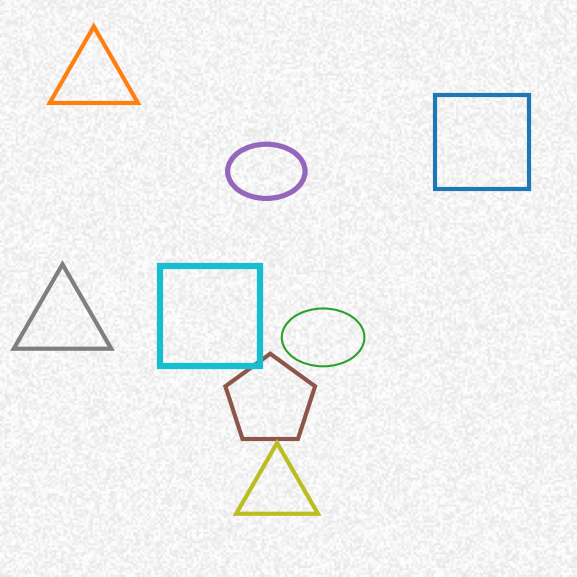[{"shape": "square", "thickness": 2, "radius": 0.41, "center": [0.835, 0.753]}, {"shape": "triangle", "thickness": 2, "radius": 0.44, "center": [0.162, 0.865]}, {"shape": "oval", "thickness": 1, "radius": 0.36, "center": [0.559, 0.415]}, {"shape": "oval", "thickness": 2.5, "radius": 0.34, "center": [0.461, 0.702]}, {"shape": "pentagon", "thickness": 2, "radius": 0.41, "center": [0.468, 0.305]}, {"shape": "triangle", "thickness": 2, "radius": 0.49, "center": [0.108, 0.444]}, {"shape": "triangle", "thickness": 2, "radius": 0.41, "center": [0.48, 0.15]}, {"shape": "square", "thickness": 3, "radius": 0.43, "center": [0.364, 0.452]}]